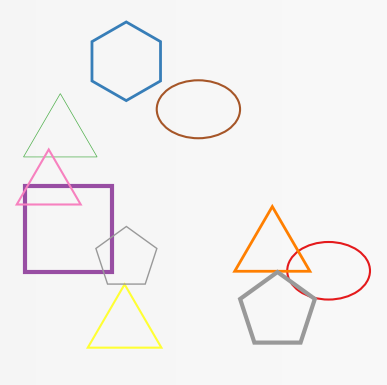[{"shape": "oval", "thickness": 1.5, "radius": 0.53, "center": [0.848, 0.297]}, {"shape": "hexagon", "thickness": 2, "radius": 0.51, "center": [0.326, 0.841]}, {"shape": "triangle", "thickness": 0.5, "radius": 0.55, "center": [0.156, 0.647]}, {"shape": "square", "thickness": 3, "radius": 0.56, "center": [0.177, 0.406]}, {"shape": "triangle", "thickness": 2, "radius": 0.56, "center": [0.703, 0.351]}, {"shape": "triangle", "thickness": 1.5, "radius": 0.55, "center": [0.322, 0.152]}, {"shape": "oval", "thickness": 1.5, "radius": 0.54, "center": [0.512, 0.716]}, {"shape": "triangle", "thickness": 1.5, "radius": 0.48, "center": [0.126, 0.516]}, {"shape": "pentagon", "thickness": 1, "radius": 0.41, "center": [0.326, 0.329]}, {"shape": "pentagon", "thickness": 3, "radius": 0.51, "center": [0.716, 0.192]}]